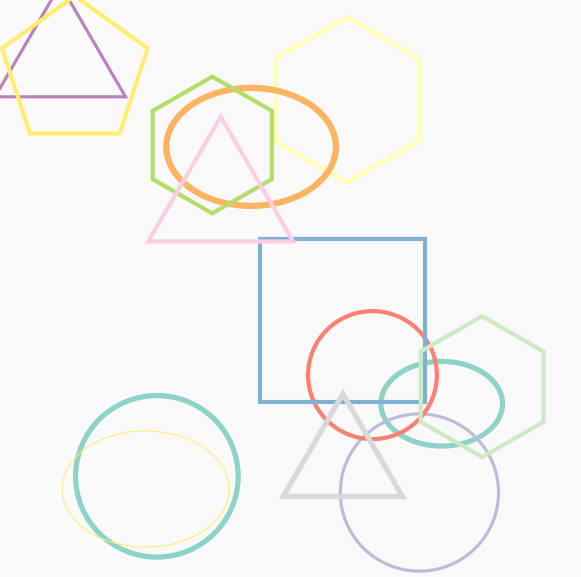[{"shape": "oval", "thickness": 2.5, "radius": 0.52, "center": [0.76, 0.3]}, {"shape": "circle", "thickness": 2.5, "radius": 0.7, "center": [0.27, 0.174]}, {"shape": "hexagon", "thickness": 2, "radius": 0.71, "center": [0.597, 0.826]}, {"shape": "circle", "thickness": 1.5, "radius": 0.68, "center": [0.722, 0.146]}, {"shape": "circle", "thickness": 2, "radius": 0.55, "center": [0.641, 0.35]}, {"shape": "square", "thickness": 2, "radius": 0.71, "center": [0.589, 0.444]}, {"shape": "oval", "thickness": 3, "radius": 0.73, "center": [0.432, 0.745]}, {"shape": "hexagon", "thickness": 2, "radius": 0.59, "center": [0.365, 0.748]}, {"shape": "triangle", "thickness": 2, "radius": 0.72, "center": [0.38, 0.653]}, {"shape": "triangle", "thickness": 2.5, "radius": 0.59, "center": [0.59, 0.199]}, {"shape": "triangle", "thickness": 1.5, "radius": 0.65, "center": [0.104, 0.896]}, {"shape": "hexagon", "thickness": 2, "radius": 0.61, "center": [0.829, 0.33]}, {"shape": "oval", "thickness": 0.5, "radius": 0.72, "center": [0.25, 0.152]}, {"shape": "pentagon", "thickness": 2, "radius": 0.66, "center": [0.129, 0.875]}]